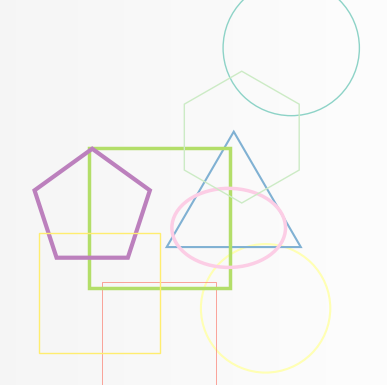[{"shape": "circle", "thickness": 1, "radius": 0.88, "center": [0.752, 0.875]}, {"shape": "circle", "thickness": 1.5, "radius": 0.83, "center": [0.685, 0.199]}, {"shape": "square", "thickness": 0.5, "radius": 0.73, "center": [0.41, 0.121]}, {"shape": "triangle", "thickness": 1.5, "radius": 1.0, "center": [0.603, 0.458]}, {"shape": "square", "thickness": 2.5, "radius": 0.9, "center": [0.412, 0.433]}, {"shape": "oval", "thickness": 2.5, "radius": 0.73, "center": [0.59, 0.408]}, {"shape": "pentagon", "thickness": 3, "radius": 0.78, "center": [0.238, 0.457]}, {"shape": "hexagon", "thickness": 1, "radius": 0.86, "center": [0.624, 0.644]}, {"shape": "square", "thickness": 1, "radius": 0.78, "center": [0.256, 0.239]}]